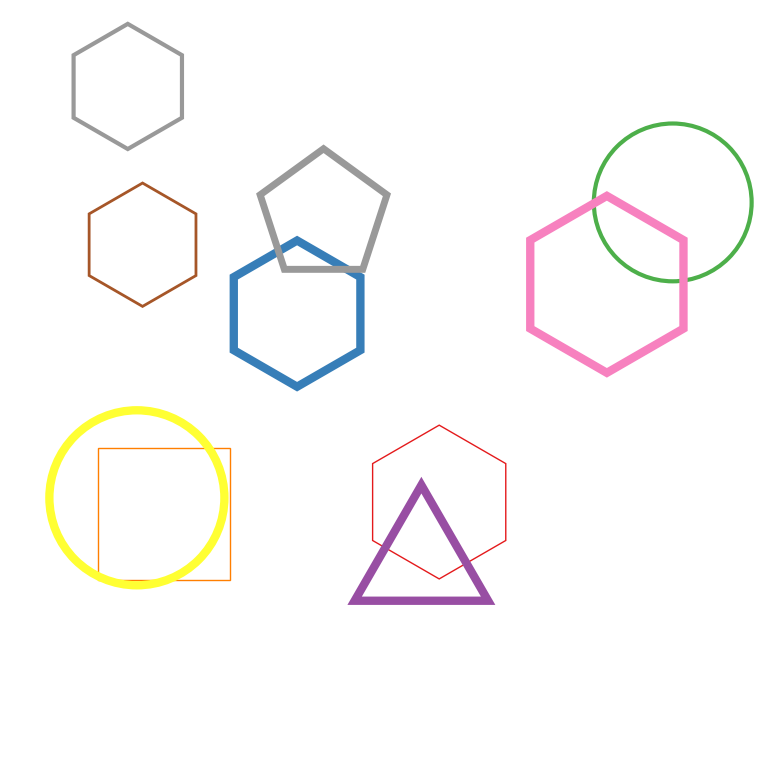[{"shape": "hexagon", "thickness": 0.5, "radius": 0.5, "center": [0.57, 0.348]}, {"shape": "hexagon", "thickness": 3, "radius": 0.47, "center": [0.386, 0.593]}, {"shape": "circle", "thickness": 1.5, "radius": 0.51, "center": [0.874, 0.737]}, {"shape": "triangle", "thickness": 3, "radius": 0.5, "center": [0.547, 0.27]}, {"shape": "square", "thickness": 0.5, "radius": 0.43, "center": [0.213, 0.332]}, {"shape": "circle", "thickness": 3, "radius": 0.57, "center": [0.178, 0.354]}, {"shape": "hexagon", "thickness": 1, "radius": 0.4, "center": [0.185, 0.682]}, {"shape": "hexagon", "thickness": 3, "radius": 0.57, "center": [0.788, 0.631]}, {"shape": "pentagon", "thickness": 2.5, "radius": 0.43, "center": [0.42, 0.72]}, {"shape": "hexagon", "thickness": 1.5, "radius": 0.41, "center": [0.166, 0.888]}]